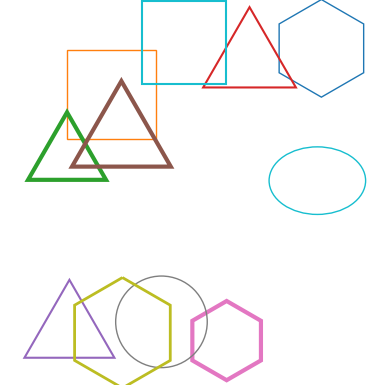[{"shape": "hexagon", "thickness": 1, "radius": 0.63, "center": [0.835, 0.874]}, {"shape": "square", "thickness": 1, "radius": 0.58, "center": [0.29, 0.755]}, {"shape": "triangle", "thickness": 3, "radius": 0.58, "center": [0.174, 0.591]}, {"shape": "triangle", "thickness": 1.5, "radius": 0.7, "center": [0.648, 0.842]}, {"shape": "triangle", "thickness": 1.5, "radius": 0.67, "center": [0.18, 0.138]}, {"shape": "triangle", "thickness": 3, "radius": 0.74, "center": [0.315, 0.641]}, {"shape": "hexagon", "thickness": 3, "radius": 0.51, "center": [0.589, 0.115]}, {"shape": "circle", "thickness": 1, "radius": 0.59, "center": [0.419, 0.164]}, {"shape": "hexagon", "thickness": 2, "radius": 0.72, "center": [0.318, 0.136]}, {"shape": "square", "thickness": 1.5, "radius": 0.54, "center": [0.478, 0.889]}, {"shape": "oval", "thickness": 1, "radius": 0.63, "center": [0.824, 0.531]}]